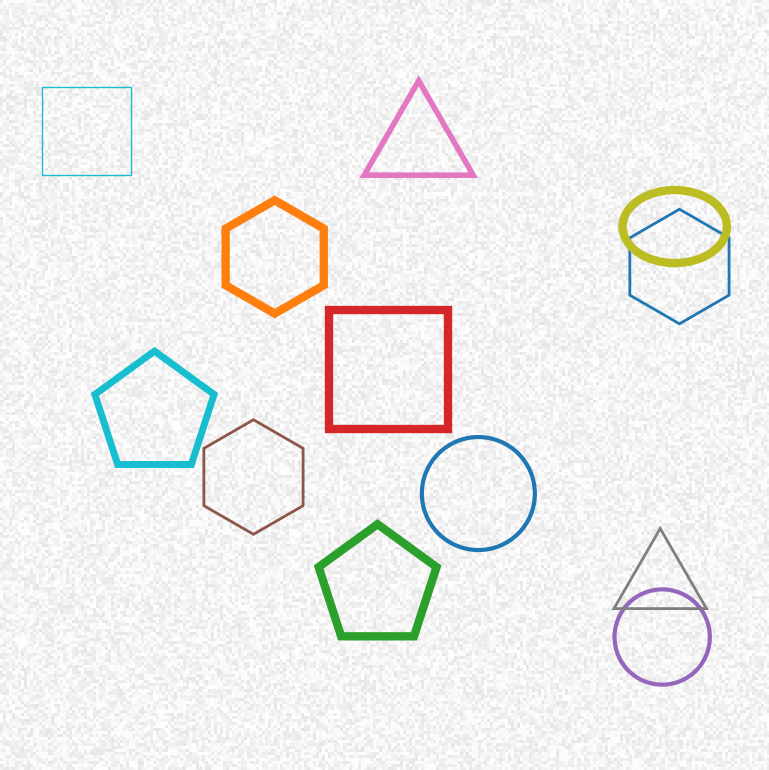[{"shape": "hexagon", "thickness": 1, "radius": 0.37, "center": [0.882, 0.654]}, {"shape": "circle", "thickness": 1.5, "radius": 0.37, "center": [0.621, 0.359]}, {"shape": "hexagon", "thickness": 3, "radius": 0.37, "center": [0.357, 0.666]}, {"shape": "pentagon", "thickness": 3, "radius": 0.4, "center": [0.49, 0.239]}, {"shape": "square", "thickness": 3, "radius": 0.39, "center": [0.504, 0.521]}, {"shape": "circle", "thickness": 1.5, "radius": 0.31, "center": [0.86, 0.173]}, {"shape": "hexagon", "thickness": 1, "radius": 0.37, "center": [0.329, 0.38]}, {"shape": "triangle", "thickness": 2, "radius": 0.41, "center": [0.544, 0.813]}, {"shape": "triangle", "thickness": 1, "radius": 0.35, "center": [0.857, 0.244]}, {"shape": "oval", "thickness": 3, "radius": 0.34, "center": [0.876, 0.706]}, {"shape": "pentagon", "thickness": 2.5, "radius": 0.41, "center": [0.201, 0.463]}, {"shape": "square", "thickness": 0.5, "radius": 0.29, "center": [0.113, 0.83]}]